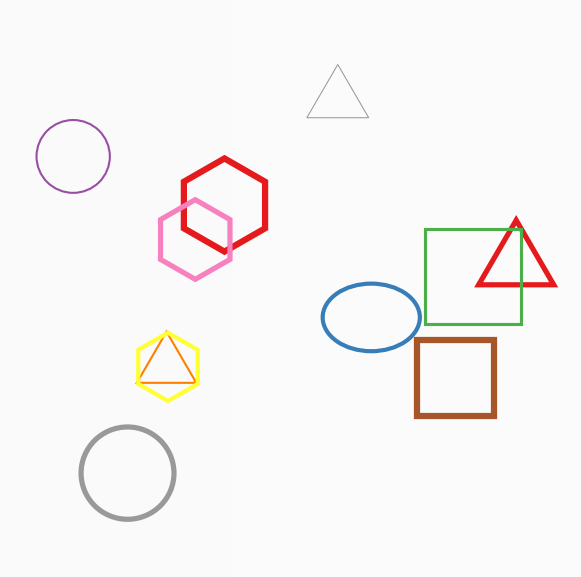[{"shape": "triangle", "thickness": 2.5, "radius": 0.37, "center": [0.888, 0.543]}, {"shape": "hexagon", "thickness": 3, "radius": 0.4, "center": [0.386, 0.644]}, {"shape": "oval", "thickness": 2, "radius": 0.42, "center": [0.639, 0.449]}, {"shape": "square", "thickness": 1.5, "radius": 0.41, "center": [0.814, 0.52]}, {"shape": "circle", "thickness": 1, "radius": 0.32, "center": [0.126, 0.728]}, {"shape": "triangle", "thickness": 1, "radius": 0.3, "center": [0.287, 0.366]}, {"shape": "hexagon", "thickness": 2, "radius": 0.3, "center": [0.289, 0.364]}, {"shape": "square", "thickness": 3, "radius": 0.33, "center": [0.784, 0.344]}, {"shape": "hexagon", "thickness": 2.5, "radius": 0.34, "center": [0.336, 0.584]}, {"shape": "circle", "thickness": 2.5, "radius": 0.4, "center": [0.219, 0.18]}, {"shape": "triangle", "thickness": 0.5, "radius": 0.31, "center": [0.581, 0.826]}]